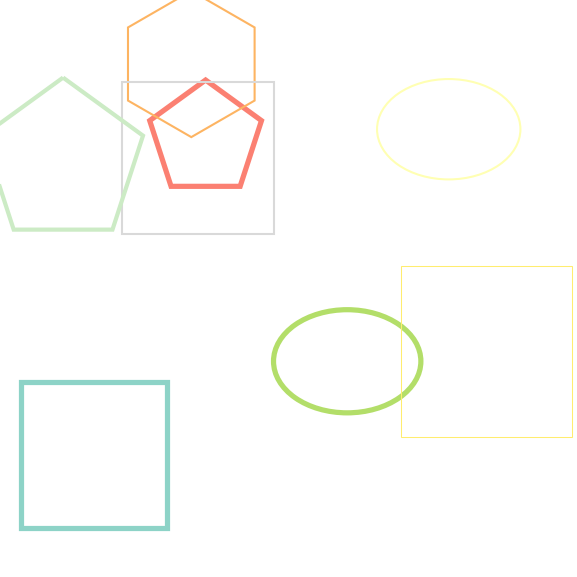[{"shape": "square", "thickness": 2.5, "radius": 0.63, "center": [0.163, 0.211]}, {"shape": "oval", "thickness": 1, "radius": 0.62, "center": [0.777, 0.775]}, {"shape": "pentagon", "thickness": 2.5, "radius": 0.51, "center": [0.356, 0.759]}, {"shape": "hexagon", "thickness": 1, "radius": 0.63, "center": [0.331, 0.888]}, {"shape": "oval", "thickness": 2.5, "radius": 0.64, "center": [0.601, 0.374]}, {"shape": "square", "thickness": 1, "radius": 0.66, "center": [0.343, 0.725]}, {"shape": "pentagon", "thickness": 2, "radius": 0.73, "center": [0.109, 0.719]}, {"shape": "square", "thickness": 0.5, "radius": 0.74, "center": [0.842, 0.39]}]